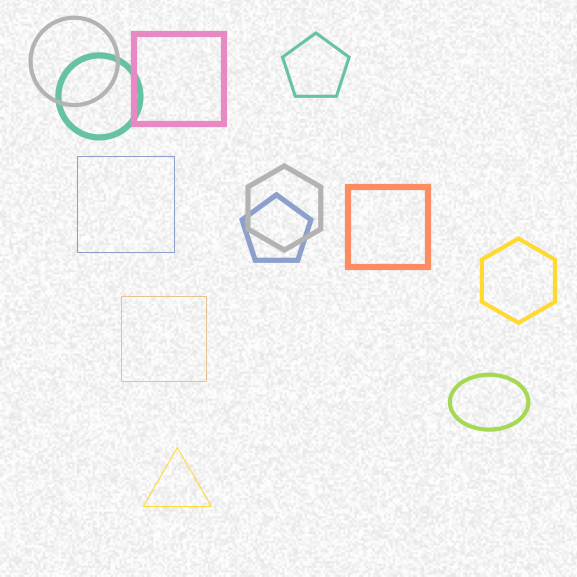[{"shape": "circle", "thickness": 3, "radius": 0.36, "center": [0.172, 0.832]}, {"shape": "pentagon", "thickness": 1.5, "radius": 0.3, "center": [0.547, 0.881]}, {"shape": "square", "thickness": 3, "radius": 0.35, "center": [0.671, 0.606]}, {"shape": "pentagon", "thickness": 2.5, "radius": 0.31, "center": [0.479, 0.599]}, {"shape": "square", "thickness": 0.5, "radius": 0.42, "center": [0.217, 0.646]}, {"shape": "square", "thickness": 3, "radius": 0.39, "center": [0.31, 0.862]}, {"shape": "oval", "thickness": 2, "radius": 0.34, "center": [0.847, 0.303]}, {"shape": "hexagon", "thickness": 2, "radius": 0.37, "center": [0.898, 0.513]}, {"shape": "triangle", "thickness": 0.5, "radius": 0.34, "center": [0.307, 0.156]}, {"shape": "square", "thickness": 0.5, "radius": 0.37, "center": [0.283, 0.413]}, {"shape": "circle", "thickness": 2, "radius": 0.38, "center": [0.129, 0.893]}, {"shape": "hexagon", "thickness": 2.5, "radius": 0.36, "center": [0.492, 0.639]}]